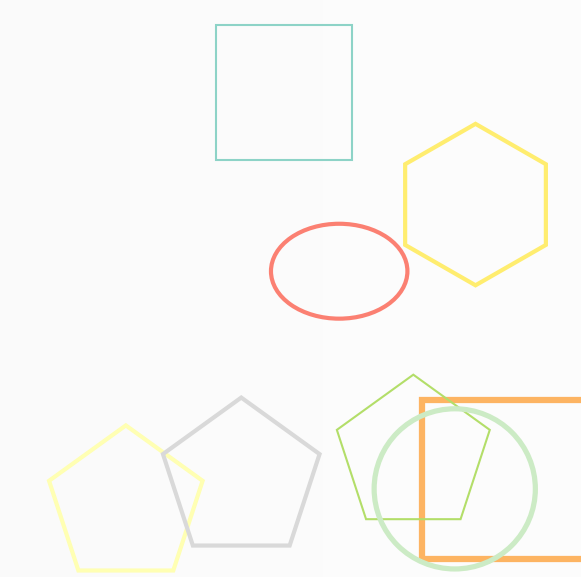[{"shape": "square", "thickness": 1, "radius": 0.58, "center": [0.488, 0.839]}, {"shape": "pentagon", "thickness": 2, "radius": 0.69, "center": [0.216, 0.124]}, {"shape": "oval", "thickness": 2, "radius": 0.59, "center": [0.584, 0.53]}, {"shape": "square", "thickness": 3, "radius": 0.69, "center": [0.864, 0.169]}, {"shape": "pentagon", "thickness": 1, "radius": 0.69, "center": [0.711, 0.212]}, {"shape": "pentagon", "thickness": 2, "radius": 0.71, "center": [0.415, 0.169]}, {"shape": "circle", "thickness": 2.5, "radius": 0.69, "center": [0.782, 0.153]}, {"shape": "hexagon", "thickness": 2, "radius": 0.7, "center": [0.818, 0.645]}]